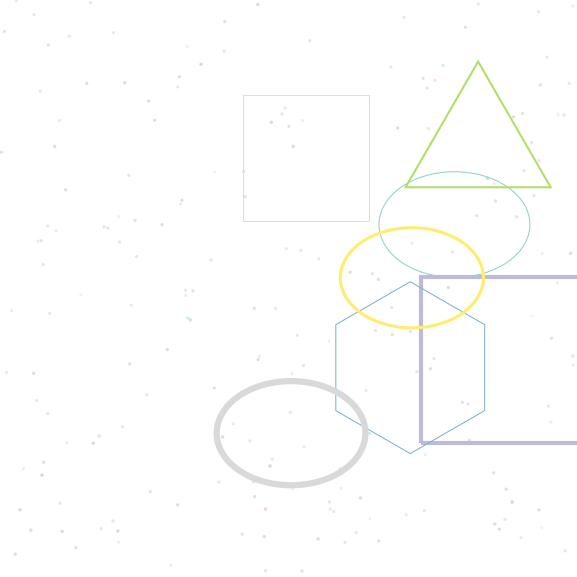[{"shape": "oval", "thickness": 0.5, "radius": 0.65, "center": [0.787, 0.61]}, {"shape": "square", "thickness": 2, "radius": 0.72, "center": [0.873, 0.375]}, {"shape": "hexagon", "thickness": 0.5, "radius": 0.74, "center": [0.71, 0.363]}, {"shape": "triangle", "thickness": 1, "radius": 0.73, "center": [0.828, 0.747]}, {"shape": "oval", "thickness": 3, "radius": 0.64, "center": [0.504, 0.249]}, {"shape": "square", "thickness": 0.5, "radius": 0.54, "center": [0.53, 0.726]}, {"shape": "oval", "thickness": 1.5, "radius": 0.62, "center": [0.713, 0.518]}]